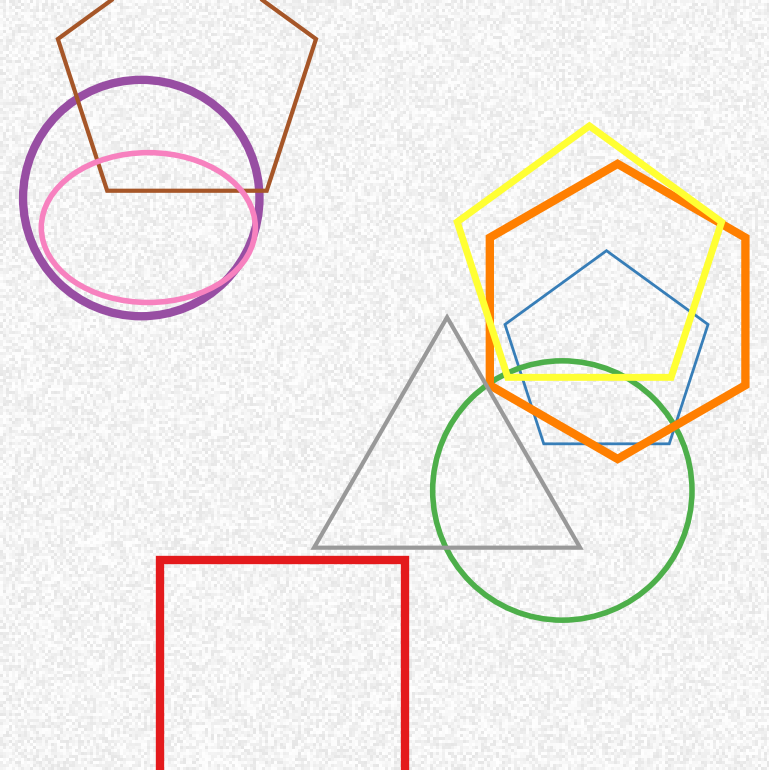[{"shape": "square", "thickness": 3, "radius": 0.79, "center": [0.367, 0.114]}, {"shape": "pentagon", "thickness": 1, "radius": 0.69, "center": [0.788, 0.536]}, {"shape": "circle", "thickness": 2, "radius": 0.84, "center": [0.73, 0.363]}, {"shape": "circle", "thickness": 3, "radius": 0.77, "center": [0.183, 0.743]}, {"shape": "hexagon", "thickness": 3, "radius": 0.96, "center": [0.802, 0.596]}, {"shape": "pentagon", "thickness": 2.5, "radius": 0.9, "center": [0.765, 0.656]}, {"shape": "pentagon", "thickness": 1.5, "radius": 0.88, "center": [0.243, 0.895]}, {"shape": "oval", "thickness": 2, "radius": 0.69, "center": [0.193, 0.704]}, {"shape": "triangle", "thickness": 1.5, "radius": 1.0, "center": [0.581, 0.388]}]